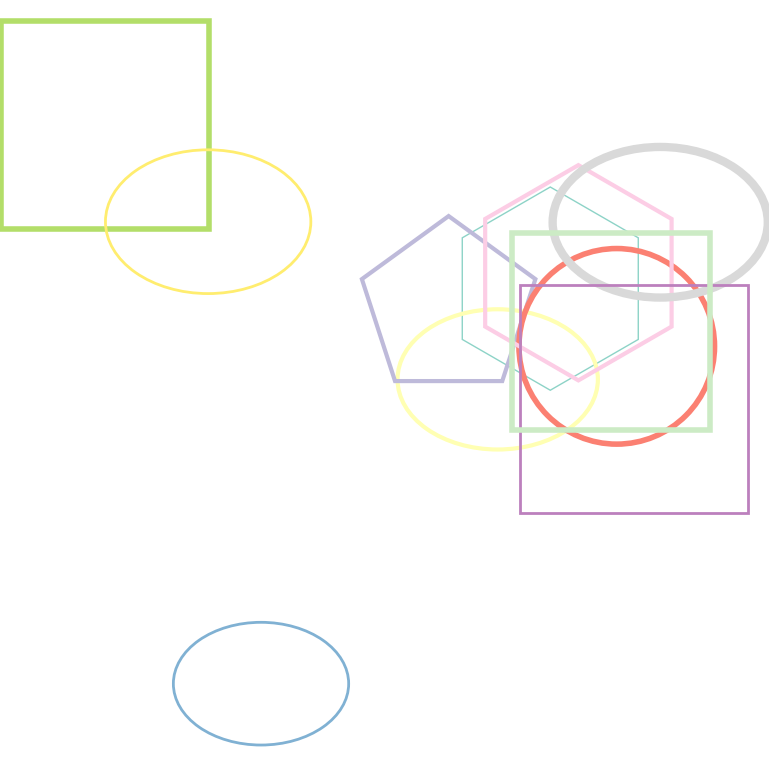[{"shape": "hexagon", "thickness": 0.5, "radius": 0.66, "center": [0.715, 0.625]}, {"shape": "oval", "thickness": 1.5, "radius": 0.65, "center": [0.646, 0.507]}, {"shape": "pentagon", "thickness": 1.5, "radius": 0.59, "center": [0.583, 0.601]}, {"shape": "circle", "thickness": 2, "radius": 0.64, "center": [0.801, 0.55]}, {"shape": "oval", "thickness": 1, "radius": 0.57, "center": [0.339, 0.112]}, {"shape": "square", "thickness": 2, "radius": 0.67, "center": [0.136, 0.837]}, {"shape": "hexagon", "thickness": 1.5, "radius": 0.7, "center": [0.751, 0.646]}, {"shape": "oval", "thickness": 3, "radius": 0.7, "center": [0.857, 0.711]}, {"shape": "square", "thickness": 1, "radius": 0.74, "center": [0.823, 0.482]}, {"shape": "square", "thickness": 2, "radius": 0.64, "center": [0.793, 0.569]}, {"shape": "oval", "thickness": 1, "radius": 0.67, "center": [0.27, 0.712]}]